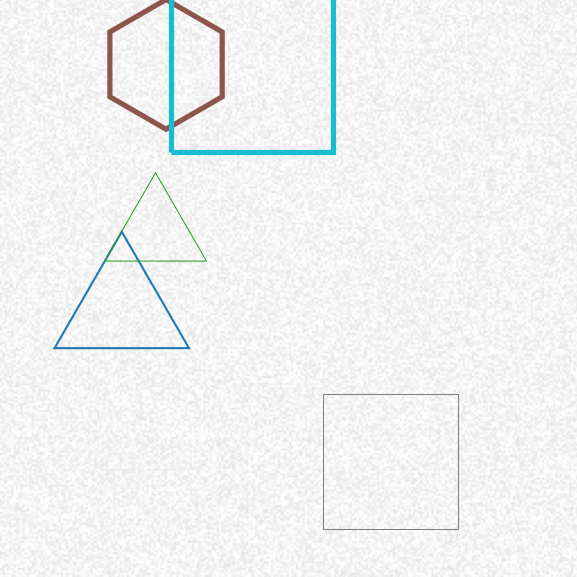[{"shape": "triangle", "thickness": 1, "radius": 0.67, "center": [0.211, 0.463]}, {"shape": "triangle", "thickness": 0.5, "radius": 0.51, "center": [0.269, 0.598]}, {"shape": "hexagon", "thickness": 2.5, "radius": 0.56, "center": [0.288, 0.888]}, {"shape": "square", "thickness": 0.5, "radius": 0.58, "center": [0.676, 0.2]}, {"shape": "square", "thickness": 2.5, "radius": 0.7, "center": [0.436, 0.876]}]